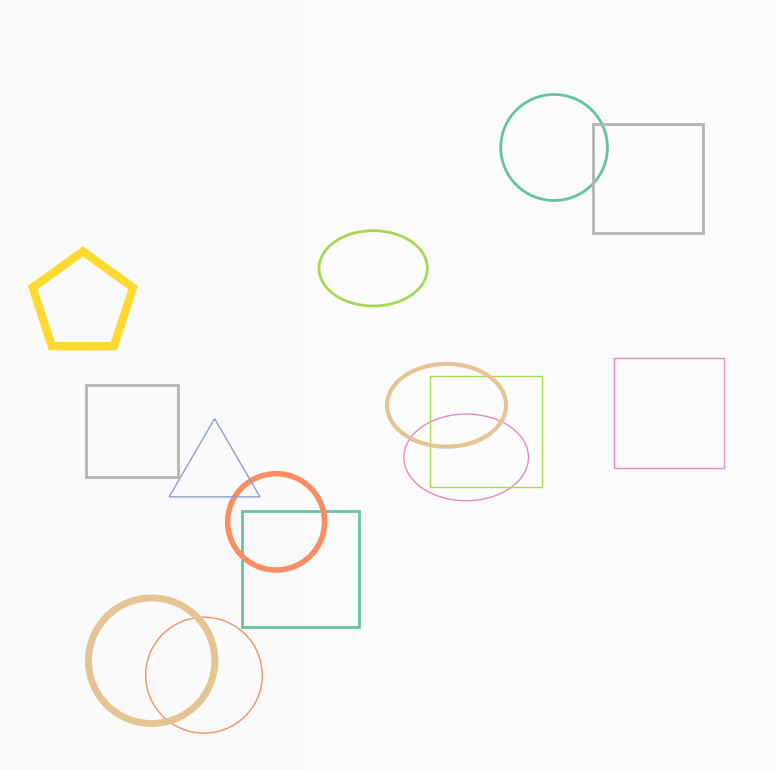[{"shape": "circle", "thickness": 1, "radius": 0.34, "center": [0.715, 0.808]}, {"shape": "square", "thickness": 1, "radius": 0.38, "center": [0.388, 0.261]}, {"shape": "circle", "thickness": 2, "radius": 0.31, "center": [0.356, 0.322]}, {"shape": "circle", "thickness": 0.5, "radius": 0.38, "center": [0.263, 0.123]}, {"shape": "triangle", "thickness": 0.5, "radius": 0.34, "center": [0.277, 0.389]}, {"shape": "square", "thickness": 0.5, "radius": 0.36, "center": [0.863, 0.464]}, {"shape": "oval", "thickness": 0.5, "radius": 0.4, "center": [0.601, 0.406]}, {"shape": "square", "thickness": 0.5, "radius": 0.36, "center": [0.627, 0.439]}, {"shape": "oval", "thickness": 1, "radius": 0.35, "center": [0.482, 0.652]}, {"shape": "pentagon", "thickness": 3, "radius": 0.34, "center": [0.107, 0.606]}, {"shape": "circle", "thickness": 2.5, "radius": 0.41, "center": [0.196, 0.142]}, {"shape": "oval", "thickness": 1.5, "radius": 0.38, "center": [0.576, 0.474]}, {"shape": "square", "thickness": 1, "radius": 0.35, "center": [0.836, 0.768]}, {"shape": "square", "thickness": 1, "radius": 0.3, "center": [0.17, 0.44]}]